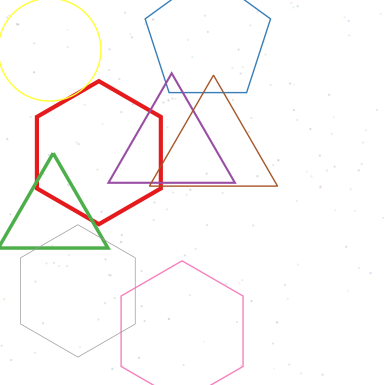[{"shape": "hexagon", "thickness": 3, "radius": 0.93, "center": [0.257, 0.603]}, {"shape": "pentagon", "thickness": 1, "radius": 0.86, "center": [0.54, 0.898]}, {"shape": "triangle", "thickness": 2.5, "radius": 0.82, "center": [0.138, 0.438]}, {"shape": "triangle", "thickness": 1.5, "radius": 0.95, "center": [0.446, 0.62]}, {"shape": "circle", "thickness": 1, "radius": 0.67, "center": [0.129, 0.871]}, {"shape": "triangle", "thickness": 1, "radius": 0.96, "center": [0.554, 0.613]}, {"shape": "hexagon", "thickness": 1, "radius": 0.91, "center": [0.473, 0.14]}, {"shape": "hexagon", "thickness": 0.5, "radius": 0.86, "center": [0.202, 0.244]}]